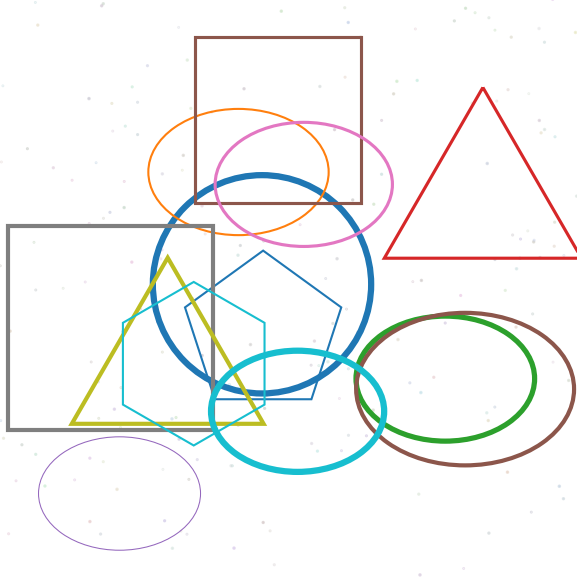[{"shape": "pentagon", "thickness": 1, "radius": 0.71, "center": [0.456, 0.423]}, {"shape": "circle", "thickness": 3, "radius": 0.95, "center": [0.454, 0.507]}, {"shape": "oval", "thickness": 1, "radius": 0.78, "center": [0.413, 0.701]}, {"shape": "oval", "thickness": 2.5, "radius": 0.77, "center": [0.771, 0.344]}, {"shape": "triangle", "thickness": 1.5, "radius": 0.99, "center": [0.836, 0.651]}, {"shape": "oval", "thickness": 0.5, "radius": 0.7, "center": [0.207, 0.145]}, {"shape": "oval", "thickness": 2, "radius": 0.94, "center": [0.805, 0.325]}, {"shape": "square", "thickness": 1.5, "radius": 0.72, "center": [0.482, 0.791]}, {"shape": "oval", "thickness": 1.5, "radius": 0.77, "center": [0.526, 0.68]}, {"shape": "square", "thickness": 2, "radius": 0.89, "center": [0.191, 0.431]}, {"shape": "triangle", "thickness": 2, "radius": 0.96, "center": [0.29, 0.361]}, {"shape": "oval", "thickness": 3, "radius": 0.75, "center": [0.515, 0.287]}, {"shape": "hexagon", "thickness": 1, "radius": 0.71, "center": [0.335, 0.369]}]